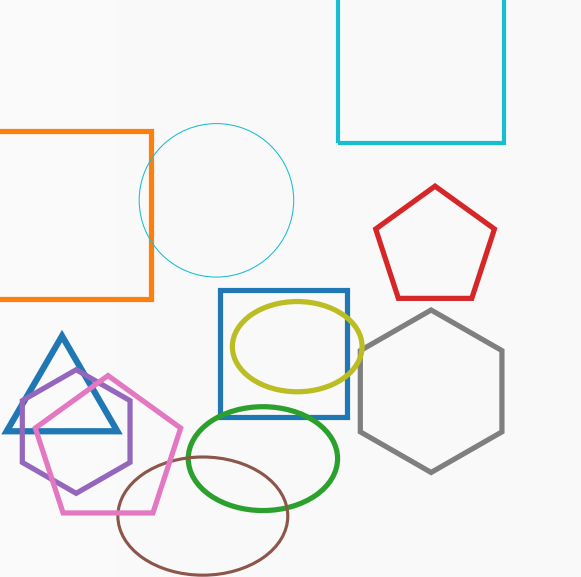[{"shape": "triangle", "thickness": 3, "radius": 0.55, "center": [0.107, 0.307]}, {"shape": "square", "thickness": 2.5, "radius": 0.55, "center": [0.488, 0.387]}, {"shape": "square", "thickness": 2.5, "radius": 0.72, "center": [0.115, 0.627]}, {"shape": "oval", "thickness": 2.5, "radius": 0.64, "center": [0.452, 0.205]}, {"shape": "pentagon", "thickness": 2.5, "radius": 0.54, "center": [0.749, 0.569]}, {"shape": "hexagon", "thickness": 2.5, "radius": 0.53, "center": [0.131, 0.252]}, {"shape": "oval", "thickness": 1.5, "radius": 0.73, "center": [0.349, 0.105]}, {"shape": "pentagon", "thickness": 2.5, "radius": 0.66, "center": [0.186, 0.217]}, {"shape": "hexagon", "thickness": 2.5, "radius": 0.7, "center": [0.742, 0.322]}, {"shape": "oval", "thickness": 2.5, "radius": 0.56, "center": [0.511, 0.399]}, {"shape": "circle", "thickness": 0.5, "radius": 0.66, "center": [0.372, 0.652]}, {"shape": "square", "thickness": 2, "radius": 0.71, "center": [0.724, 0.894]}]